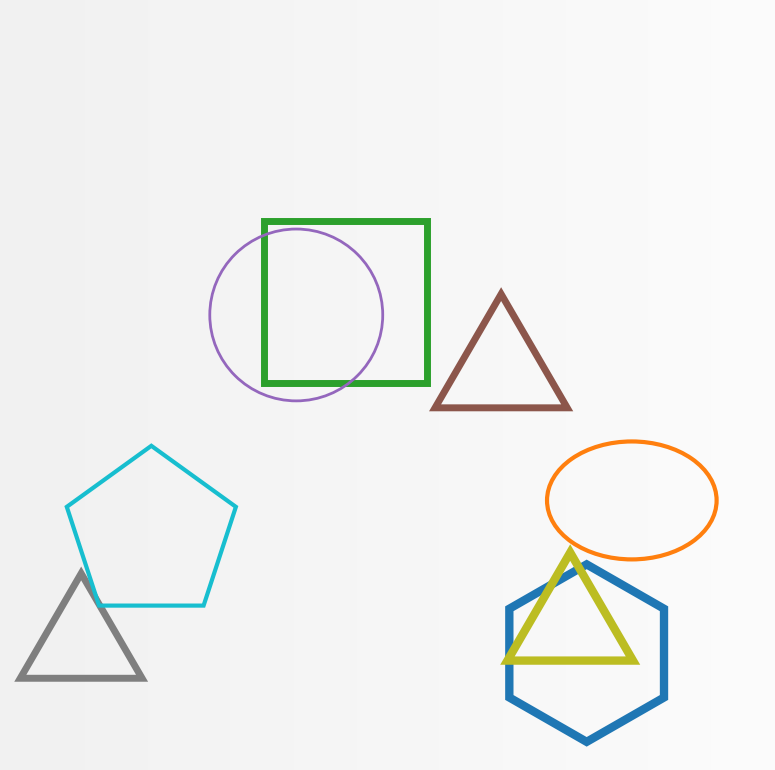[{"shape": "hexagon", "thickness": 3, "radius": 0.58, "center": [0.757, 0.152]}, {"shape": "oval", "thickness": 1.5, "radius": 0.55, "center": [0.815, 0.35]}, {"shape": "square", "thickness": 2.5, "radius": 0.53, "center": [0.446, 0.608]}, {"shape": "circle", "thickness": 1, "radius": 0.56, "center": [0.382, 0.591]}, {"shape": "triangle", "thickness": 2.5, "radius": 0.49, "center": [0.647, 0.52]}, {"shape": "triangle", "thickness": 2.5, "radius": 0.45, "center": [0.105, 0.164]}, {"shape": "triangle", "thickness": 3, "radius": 0.47, "center": [0.736, 0.189]}, {"shape": "pentagon", "thickness": 1.5, "radius": 0.57, "center": [0.195, 0.306]}]